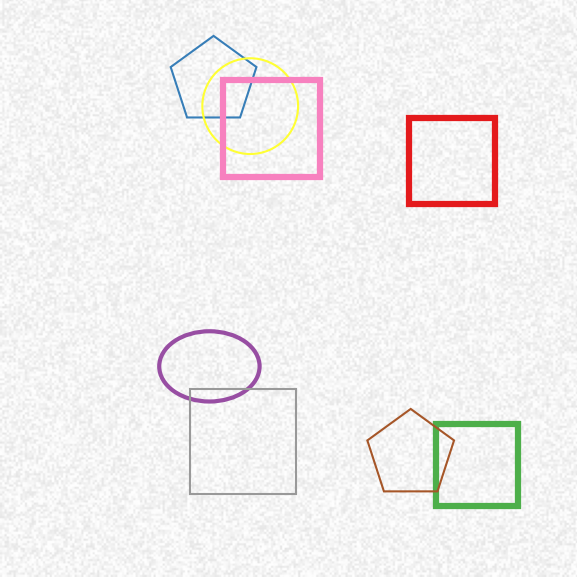[{"shape": "square", "thickness": 3, "radius": 0.37, "center": [0.783, 0.72]}, {"shape": "pentagon", "thickness": 1, "radius": 0.39, "center": [0.37, 0.859]}, {"shape": "square", "thickness": 3, "radius": 0.36, "center": [0.826, 0.194]}, {"shape": "oval", "thickness": 2, "radius": 0.43, "center": [0.363, 0.365]}, {"shape": "circle", "thickness": 1, "radius": 0.41, "center": [0.433, 0.815]}, {"shape": "pentagon", "thickness": 1, "radius": 0.39, "center": [0.711, 0.212]}, {"shape": "square", "thickness": 3, "radius": 0.42, "center": [0.47, 0.777]}, {"shape": "square", "thickness": 1, "radius": 0.46, "center": [0.421, 0.235]}]